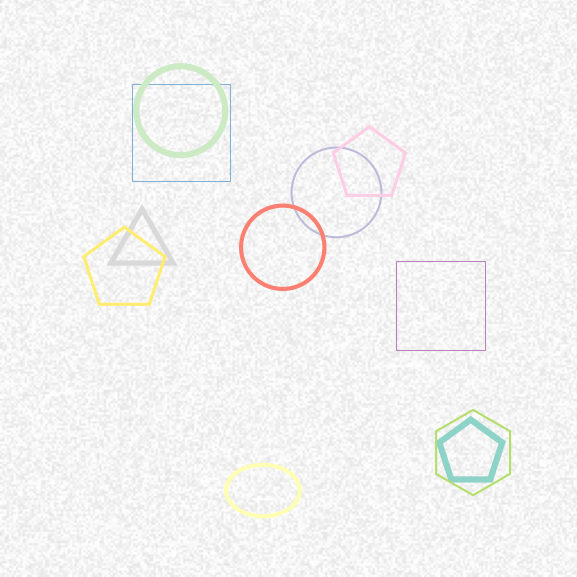[{"shape": "pentagon", "thickness": 3, "radius": 0.29, "center": [0.815, 0.215]}, {"shape": "oval", "thickness": 2, "radius": 0.32, "center": [0.455, 0.15]}, {"shape": "circle", "thickness": 1, "radius": 0.39, "center": [0.583, 0.666]}, {"shape": "circle", "thickness": 2, "radius": 0.36, "center": [0.49, 0.571]}, {"shape": "square", "thickness": 0.5, "radius": 0.42, "center": [0.313, 0.77]}, {"shape": "hexagon", "thickness": 1, "radius": 0.37, "center": [0.819, 0.215]}, {"shape": "pentagon", "thickness": 1.5, "radius": 0.33, "center": [0.64, 0.714]}, {"shape": "triangle", "thickness": 2.5, "radius": 0.31, "center": [0.246, 0.575]}, {"shape": "square", "thickness": 0.5, "radius": 0.39, "center": [0.763, 0.47]}, {"shape": "circle", "thickness": 3, "radius": 0.38, "center": [0.313, 0.807]}, {"shape": "pentagon", "thickness": 1.5, "radius": 0.37, "center": [0.215, 0.532]}]